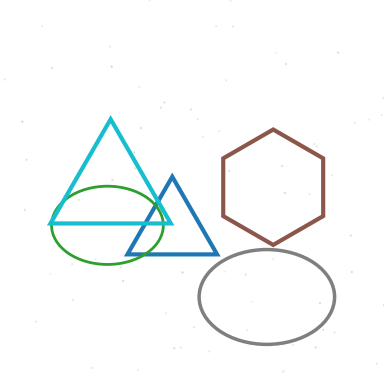[{"shape": "triangle", "thickness": 3, "radius": 0.67, "center": [0.447, 0.406]}, {"shape": "oval", "thickness": 2, "radius": 0.73, "center": [0.279, 0.415]}, {"shape": "hexagon", "thickness": 3, "radius": 0.75, "center": [0.71, 0.514]}, {"shape": "oval", "thickness": 2.5, "radius": 0.88, "center": [0.693, 0.229]}, {"shape": "triangle", "thickness": 3, "radius": 0.9, "center": [0.287, 0.51]}]